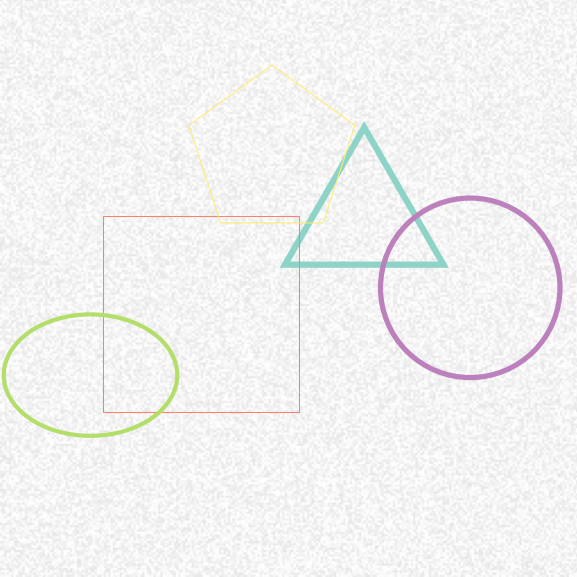[{"shape": "triangle", "thickness": 3, "radius": 0.79, "center": [0.631, 0.62]}, {"shape": "square", "thickness": 0.5, "radius": 0.85, "center": [0.348, 0.455]}, {"shape": "oval", "thickness": 2, "radius": 0.75, "center": [0.157, 0.35]}, {"shape": "circle", "thickness": 2.5, "radius": 0.78, "center": [0.814, 0.501]}, {"shape": "pentagon", "thickness": 0.5, "radius": 0.76, "center": [0.471, 0.735]}]